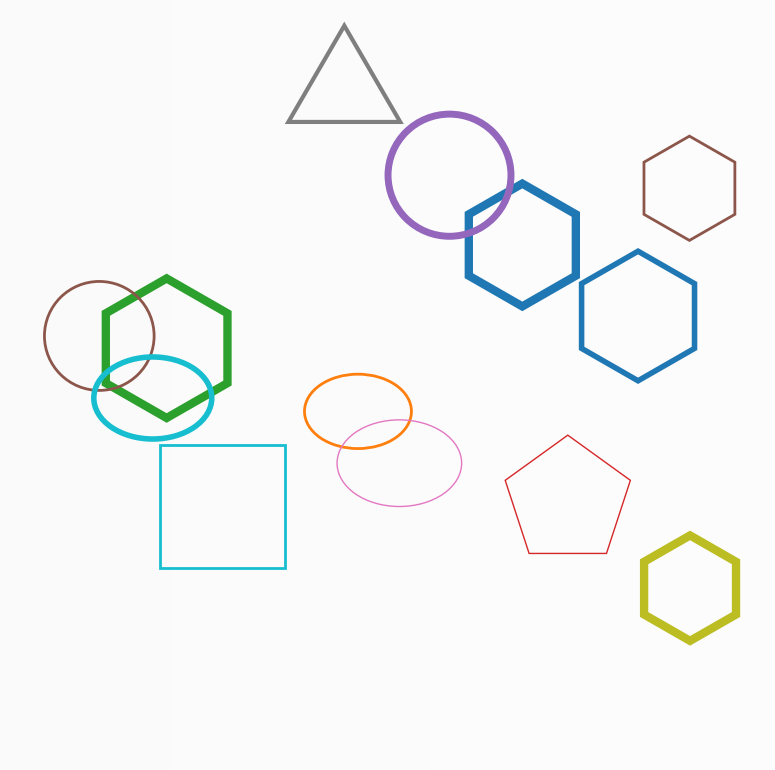[{"shape": "hexagon", "thickness": 3, "radius": 0.4, "center": [0.674, 0.682]}, {"shape": "hexagon", "thickness": 2, "radius": 0.42, "center": [0.823, 0.59]}, {"shape": "oval", "thickness": 1, "radius": 0.34, "center": [0.462, 0.466]}, {"shape": "hexagon", "thickness": 3, "radius": 0.45, "center": [0.215, 0.548]}, {"shape": "pentagon", "thickness": 0.5, "radius": 0.42, "center": [0.733, 0.35]}, {"shape": "circle", "thickness": 2.5, "radius": 0.4, "center": [0.58, 0.772]}, {"shape": "hexagon", "thickness": 1, "radius": 0.34, "center": [0.89, 0.755]}, {"shape": "circle", "thickness": 1, "radius": 0.35, "center": [0.128, 0.564]}, {"shape": "oval", "thickness": 0.5, "radius": 0.4, "center": [0.515, 0.398]}, {"shape": "triangle", "thickness": 1.5, "radius": 0.42, "center": [0.444, 0.883]}, {"shape": "hexagon", "thickness": 3, "radius": 0.34, "center": [0.89, 0.236]}, {"shape": "oval", "thickness": 2, "radius": 0.38, "center": [0.197, 0.483]}, {"shape": "square", "thickness": 1, "radius": 0.4, "center": [0.287, 0.343]}]